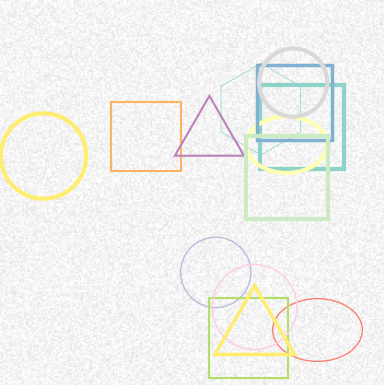[{"shape": "hexagon", "thickness": 0.5, "radius": 0.59, "center": [0.677, 0.717]}, {"shape": "square", "thickness": 3, "radius": 0.55, "center": [0.785, 0.67]}, {"shape": "oval", "thickness": 3, "radius": 0.52, "center": [0.744, 0.624]}, {"shape": "circle", "thickness": 1, "radius": 0.46, "center": [0.56, 0.292]}, {"shape": "oval", "thickness": 1, "radius": 0.58, "center": [0.825, 0.143]}, {"shape": "square", "thickness": 2.5, "radius": 0.49, "center": [0.766, 0.733]}, {"shape": "square", "thickness": 1.5, "radius": 0.45, "center": [0.38, 0.646]}, {"shape": "square", "thickness": 1.5, "radius": 0.52, "center": [0.645, 0.121]}, {"shape": "circle", "thickness": 1, "radius": 0.55, "center": [0.661, 0.202]}, {"shape": "circle", "thickness": 3, "radius": 0.44, "center": [0.762, 0.786]}, {"shape": "triangle", "thickness": 1.5, "radius": 0.52, "center": [0.544, 0.647]}, {"shape": "square", "thickness": 3, "radius": 0.54, "center": [0.746, 0.538]}, {"shape": "triangle", "thickness": 2.5, "radius": 0.6, "center": [0.661, 0.139]}, {"shape": "circle", "thickness": 3, "radius": 0.55, "center": [0.113, 0.595]}]